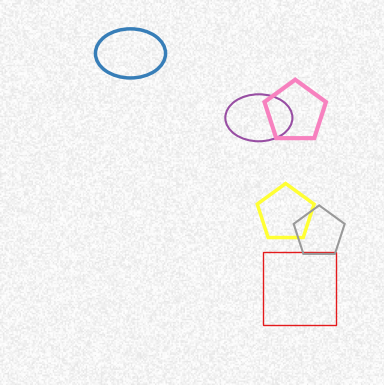[{"shape": "square", "thickness": 1, "radius": 0.48, "center": [0.778, 0.251]}, {"shape": "oval", "thickness": 2.5, "radius": 0.46, "center": [0.339, 0.861]}, {"shape": "oval", "thickness": 1.5, "radius": 0.44, "center": [0.672, 0.694]}, {"shape": "pentagon", "thickness": 2.5, "radius": 0.39, "center": [0.742, 0.446]}, {"shape": "pentagon", "thickness": 3, "radius": 0.42, "center": [0.767, 0.709]}, {"shape": "pentagon", "thickness": 1.5, "radius": 0.35, "center": [0.829, 0.397]}]